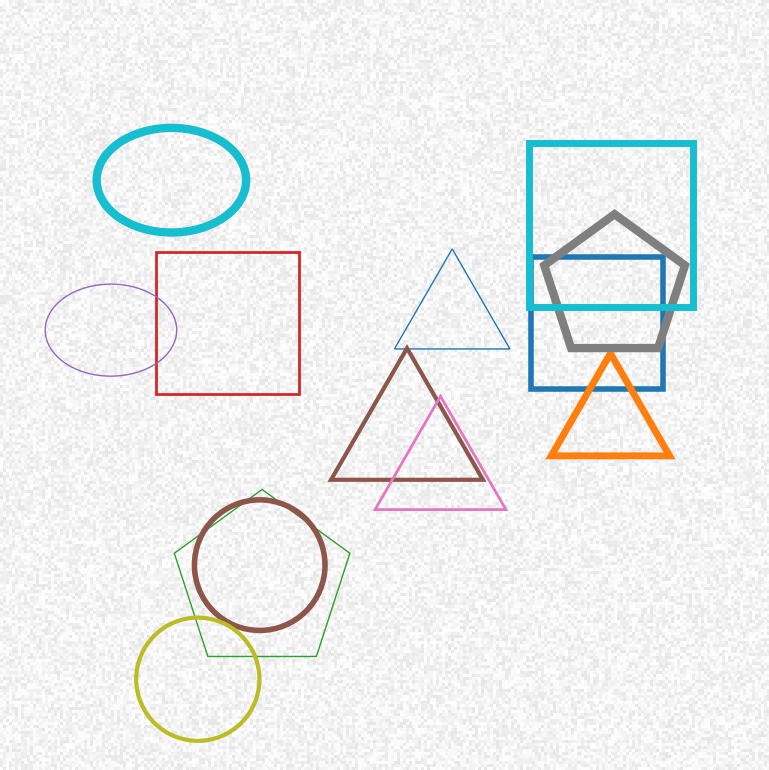[{"shape": "square", "thickness": 2, "radius": 0.43, "center": [0.775, 0.58]}, {"shape": "triangle", "thickness": 0.5, "radius": 0.43, "center": [0.587, 0.59]}, {"shape": "triangle", "thickness": 2.5, "radius": 0.44, "center": [0.793, 0.452]}, {"shape": "pentagon", "thickness": 0.5, "radius": 0.6, "center": [0.34, 0.244]}, {"shape": "square", "thickness": 1, "radius": 0.46, "center": [0.296, 0.581]}, {"shape": "oval", "thickness": 0.5, "radius": 0.43, "center": [0.144, 0.571]}, {"shape": "circle", "thickness": 2, "radius": 0.42, "center": [0.337, 0.266]}, {"shape": "triangle", "thickness": 1.5, "radius": 0.57, "center": [0.529, 0.434]}, {"shape": "triangle", "thickness": 1, "radius": 0.49, "center": [0.572, 0.387]}, {"shape": "pentagon", "thickness": 3, "radius": 0.48, "center": [0.798, 0.626]}, {"shape": "circle", "thickness": 1.5, "radius": 0.4, "center": [0.257, 0.118]}, {"shape": "oval", "thickness": 3, "radius": 0.49, "center": [0.223, 0.766]}, {"shape": "square", "thickness": 2.5, "radius": 0.53, "center": [0.794, 0.707]}]